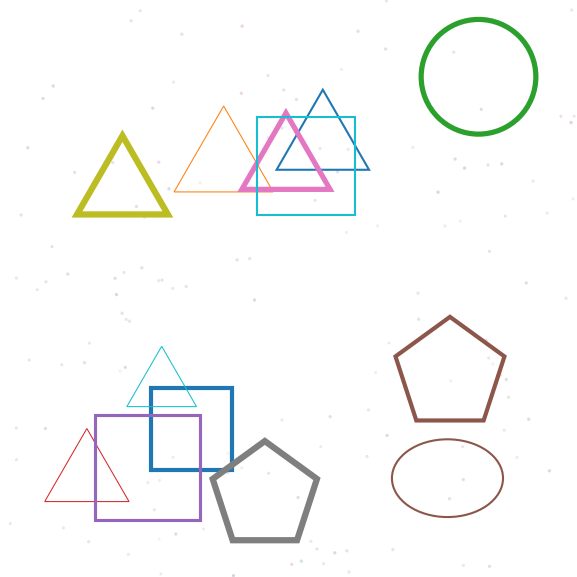[{"shape": "square", "thickness": 2, "radius": 0.35, "center": [0.332, 0.256]}, {"shape": "triangle", "thickness": 1, "radius": 0.46, "center": [0.559, 0.751]}, {"shape": "triangle", "thickness": 0.5, "radius": 0.5, "center": [0.387, 0.716]}, {"shape": "circle", "thickness": 2.5, "radius": 0.5, "center": [0.829, 0.866]}, {"shape": "triangle", "thickness": 0.5, "radius": 0.42, "center": [0.15, 0.173]}, {"shape": "square", "thickness": 1.5, "radius": 0.46, "center": [0.256, 0.19]}, {"shape": "pentagon", "thickness": 2, "radius": 0.5, "center": [0.779, 0.351]}, {"shape": "oval", "thickness": 1, "radius": 0.48, "center": [0.775, 0.171]}, {"shape": "triangle", "thickness": 2.5, "radius": 0.44, "center": [0.495, 0.715]}, {"shape": "pentagon", "thickness": 3, "radius": 0.47, "center": [0.459, 0.14]}, {"shape": "triangle", "thickness": 3, "radius": 0.45, "center": [0.212, 0.673]}, {"shape": "triangle", "thickness": 0.5, "radius": 0.35, "center": [0.28, 0.33]}, {"shape": "square", "thickness": 1, "radius": 0.42, "center": [0.529, 0.712]}]